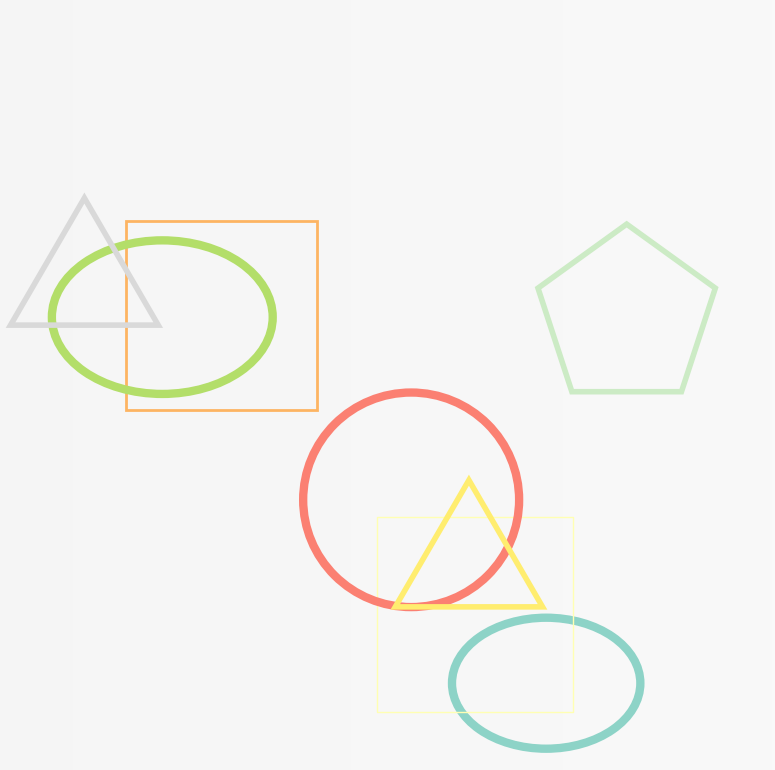[{"shape": "oval", "thickness": 3, "radius": 0.61, "center": [0.705, 0.113]}, {"shape": "square", "thickness": 0.5, "radius": 0.63, "center": [0.613, 0.202]}, {"shape": "circle", "thickness": 3, "radius": 0.7, "center": [0.531, 0.351]}, {"shape": "square", "thickness": 1, "radius": 0.61, "center": [0.286, 0.59]}, {"shape": "oval", "thickness": 3, "radius": 0.71, "center": [0.209, 0.588]}, {"shape": "triangle", "thickness": 2, "radius": 0.55, "center": [0.109, 0.633]}, {"shape": "pentagon", "thickness": 2, "radius": 0.6, "center": [0.809, 0.589]}, {"shape": "triangle", "thickness": 2, "radius": 0.55, "center": [0.605, 0.267]}]